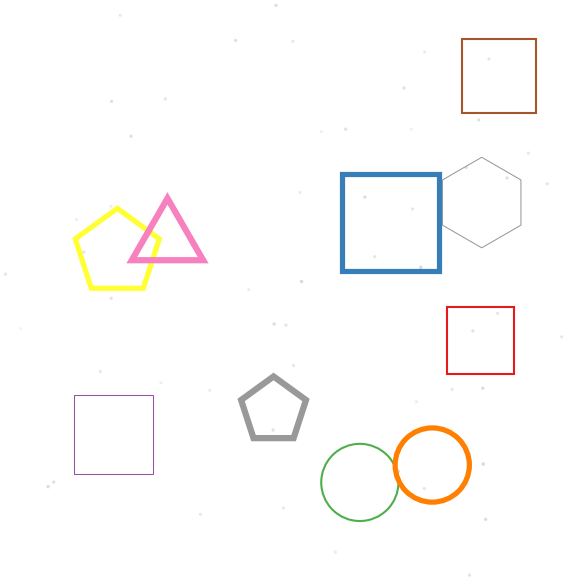[{"shape": "square", "thickness": 1, "radius": 0.29, "center": [0.832, 0.41]}, {"shape": "square", "thickness": 2.5, "radius": 0.42, "center": [0.677, 0.613]}, {"shape": "circle", "thickness": 1, "radius": 0.33, "center": [0.623, 0.164]}, {"shape": "square", "thickness": 0.5, "radius": 0.34, "center": [0.196, 0.247]}, {"shape": "circle", "thickness": 2.5, "radius": 0.32, "center": [0.748, 0.194]}, {"shape": "pentagon", "thickness": 2.5, "radius": 0.38, "center": [0.203, 0.562]}, {"shape": "square", "thickness": 1, "radius": 0.32, "center": [0.864, 0.868]}, {"shape": "triangle", "thickness": 3, "radius": 0.36, "center": [0.29, 0.584]}, {"shape": "pentagon", "thickness": 3, "radius": 0.3, "center": [0.474, 0.288]}, {"shape": "hexagon", "thickness": 0.5, "radius": 0.39, "center": [0.834, 0.648]}]